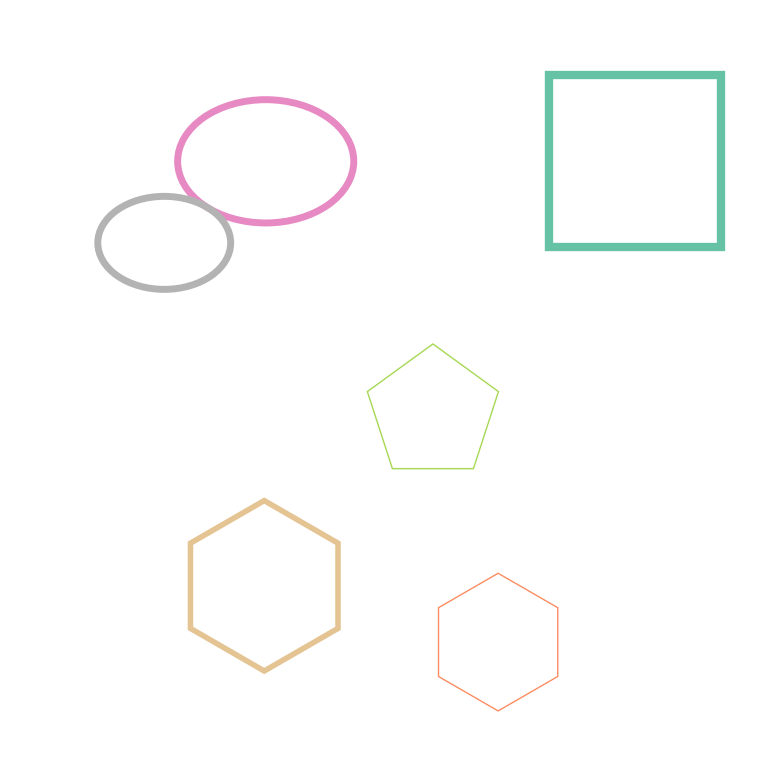[{"shape": "square", "thickness": 3, "radius": 0.56, "center": [0.824, 0.791]}, {"shape": "hexagon", "thickness": 0.5, "radius": 0.45, "center": [0.647, 0.166]}, {"shape": "oval", "thickness": 2.5, "radius": 0.57, "center": [0.345, 0.79]}, {"shape": "pentagon", "thickness": 0.5, "radius": 0.45, "center": [0.562, 0.464]}, {"shape": "hexagon", "thickness": 2, "radius": 0.55, "center": [0.343, 0.239]}, {"shape": "oval", "thickness": 2.5, "radius": 0.43, "center": [0.213, 0.685]}]